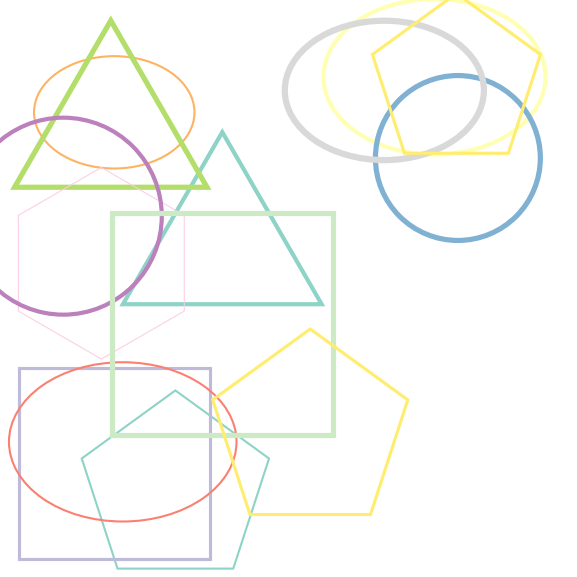[{"shape": "triangle", "thickness": 2, "radius": 0.99, "center": [0.385, 0.572]}, {"shape": "pentagon", "thickness": 1, "radius": 0.85, "center": [0.304, 0.153]}, {"shape": "oval", "thickness": 2, "radius": 0.96, "center": [0.752, 0.866]}, {"shape": "square", "thickness": 1.5, "radius": 0.83, "center": [0.198, 0.197]}, {"shape": "oval", "thickness": 1, "radius": 0.98, "center": [0.213, 0.234]}, {"shape": "circle", "thickness": 2.5, "radius": 0.71, "center": [0.793, 0.726]}, {"shape": "oval", "thickness": 1, "radius": 0.69, "center": [0.198, 0.805]}, {"shape": "triangle", "thickness": 2.5, "radius": 0.96, "center": [0.192, 0.771]}, {"shape": "hexagon", "thickness": 0.5, "radius": 0.83, "center": [0.175, 0.543]}, {"shape": "oval", "thickness": 3, "radius": 0.86, "center": [0.666, 0.843]}, {"shape": "circle", "thickness": 2, "radius": 0.85, "center": [0.11, 0.625]}, {"shape": "square", "thickness": 2.5, "radius": 0.96, "center": [0.385, 0.438]}, {"shape": "pentagon", "thickness": 1.5, "radius": 0.89, "center": [0.537, 0.252]}, {"shape": "pentagon", "thickness": 1.5, "radius": 0.76, "center": [0.79, 0.858]}]